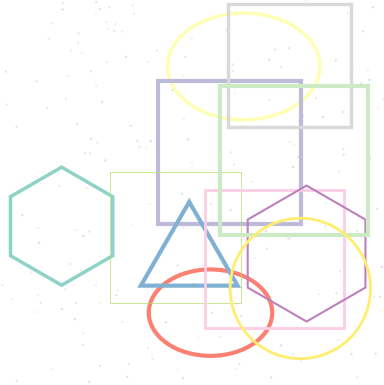[{"shape": "hexagon", "thickness": 2.5, "radius": 0.77, "center": [0.16, 0.412]}, {"shape": "oval", "thickness": 2.5, "radius": 0.99, "center": [0.633, 0.827]}, {"shape": "square", "thickness": 3, "radius": 0.93, "center": [0.595, 0.604]}, {"shape": "oval", "thickness": 3, "radius": 0.8, "center": [0.547, 0.188]}, {"shape": "triangle", "thickness": 3, "radius": 0.73, "center": [0.492, 0.331]}, {"shape": "square", "thickness": 0.5, "radius": 0.85, "center": [0.455, 0.383]}, {"shape": "square", "thickness": 2, "radius": 0.9, "center": [0.712, 0.327]}, {"shape": "square", "thickness": 2.5, "radius": 0.8, "center": [0.752, 0.83]}, {"shape": "hexagon", "thickness": 1.5, "radius": 0.88, "center": [0.796, 0.341]}, {"shape": "square", "thickness": 3, "radius": 0.97, "center": [0.764, 0.582]}, {"shape": "circle", "thickness": 2, "radius": 0.91, "center": [0.78, 0.251]}]